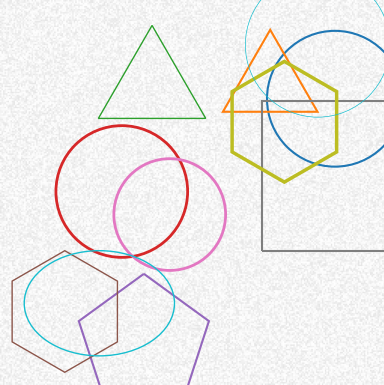[{"shape": "circle", "thickness": 1.5, "radius": 0.88, "center": [0.87, 0.744]}, {"shape": "triangle", "thickness": 1.5, "radius": 0.71, "center": [0.702, 0.781]}, {"shape": "triangle", "thickness": 1, "radius": 0.81, "center": [0.395, 0.773]}, {"shape": "circle", "thickness": 2, "radius": 0.86, "center": [0.316, 0.503]}, {"shape": "pentagon", "thickness": 1.5, "radius": 0.89, "center": [0.374, 0.111]}, {"shape": "hexagon", "thickness": 1, "radius": 0.79, "center": [0.168, 0.191]}, {"shape": "circle", "thickness": 2, "radius": 0.73, "center": [0.441, 0.443]}, {"shape": "square", "thickness": 1.5, "radius": 0.97, "center": [0.876, 0.544]}, {"shape": "hexagon", "thickness": 2.5, "radius": 0.78, "center": [0.739, 0.684]}, {"shape": "circle", "thickness": 0.5, "radius": 0.94, "center": [0.825, 0.884]}, {"shape": "oval", "thickness": 1, "radius": 0.98, "center": [0.258, 0.212]}]